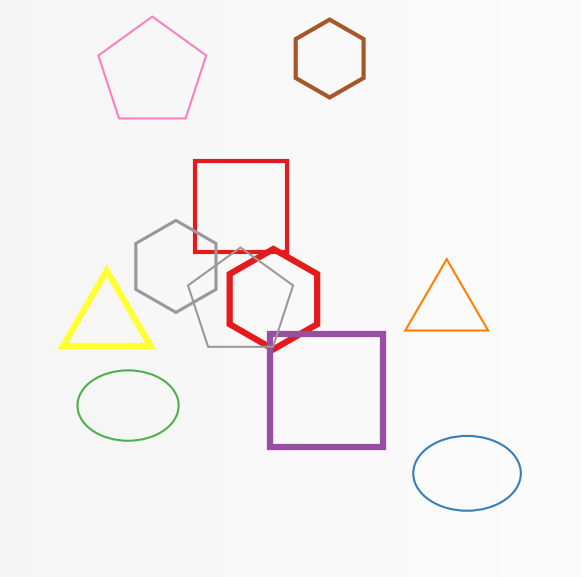[{"shape": "square", "thickness": 2, "radius": 0.39, "center": [0.415, 0.642]}, {"shape": "hexagon", "thickness": 3, "radius": 0.43, "center": [0.47, 0.481]}, {"shape": "oval", "thickness": 1, "radius": 0.46, "center": [0.804, 0.18]}, {"shape": "oval", "thickness": 1, "radius": 0.44, "center": [0.22, 0.297]}, {"shape": "square", "thickness": 3, "radius": 0.49, "center": [0.562, 0.323]}, {"shape": "triangle", "thickness": 1, "radius": 0.41, "center": [0.768, 0.468]}, {"shape": "triangle", "thickness": 3, "radius": 0.43, "center": [0.184, 0.444]}, {"shape": "hexagon", "thickness": 2, "radius": 0.34, "center": [0.567, 0.898]}, {"shape": "pentagon", "thickness": 1, "radius": 0.49, "center": [0.262, 0.873]}, {"shape": "hexagon", "thickness": 1.5, "radius": 0.4, "center": [0.303, 0.538]}, {"shape": "pentagon", "thickness": 1, "radius": 0.48, "center": [0.414, 0.475]}]